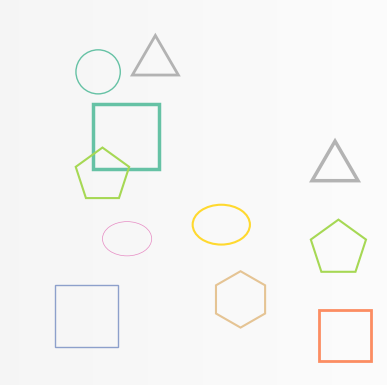[{"shape": "circle", "thickness": 1, "radius": 0.29, "center": [0.253, 0.813]}, {"shape": "square", "thickness": 2.5, "radius": 0.42, "center": [0.325, 0.645]}, {"shape": "square", "thickness": 2, "radius": 0.33, "center": [0.89, 0.129]}, {"shape": "square", "thickness": 1, "radius": 0.41, "center": [0.222, 0.179]}, {"shape": "oval", "thickness": 0.5, "radius": 0.32, "center": [0.328, 0.38]}, {"shape": "pentagon", "thickness": 1.5, "radius": 0.37, "center": [0.873, 0.355]}, {"shape": "pentagon", "thickness": 1.5, "radius": 0.36, "center": [0.264, 0.544]}, {"shape": "oval", "thickness": 1.5, "radius": 0.37, "center": [0.571, 0.416]}, {"shape": "hexagon", "thickness": 1.5, "radius": 0.37, "center": [0.621, 0.222]}, {"shape": "triangle", "thickness": 2, "radius": 0.34, "center": [0.401, 0.839]}, {"shape": "triangle", "thickness": 2.5, "radius": 0.34, "center": [0.865, 0.565]}]